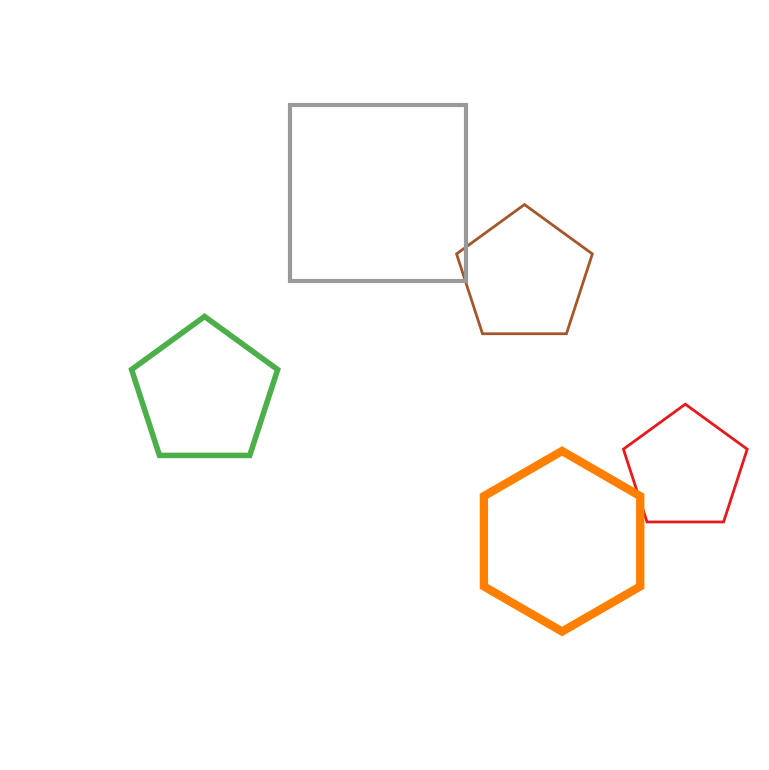[{"shape": "pentagon", "thickness": 1, "radius": 0.42, "center": [0.89, 0.391]}, {"shape": "pentagon", "thickness": 2, "radius": 0.5, "center": [0.266, 0.489]}, {"shape": "hexagon", "thickness": 3, "radius": 0.59, "center": [0.73, 0.297]}, {"shape": "pentagon", "thickness": 1, "radius": 0.46, "center": [0.681, 0.642]}, {"shape": "square", "thickness": 1.5, "radius": 0.57, "center": [0.491, 0.75]}]